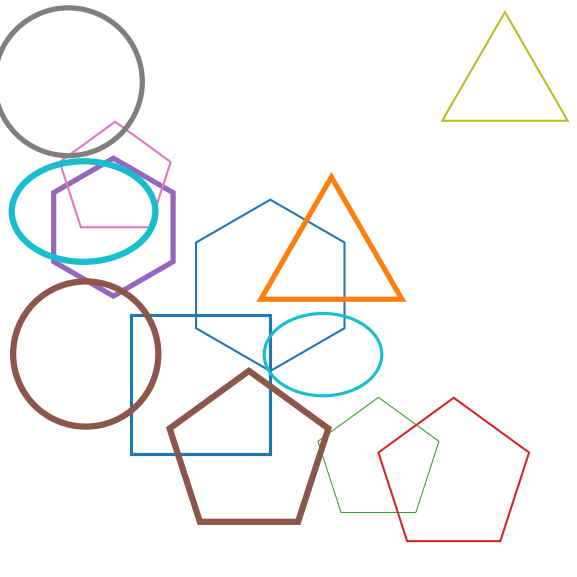[{"shape": "hexagon", "thickness": 1, "radius": 0.74, "center": [0.468, 0.505]}, {"shape": "square", "thickness": 1.5, "radius": 0.6, "center": [0.347, 0.333]}, {"shape": "triangle", "thickness": 2.5, "radius": 0.71, "center": [0.574, 0.551]}, {"shape": "pentagon", "thickness": 0.5, "radius": 0.55, "center": [0.655, 0.201]}, {"shape": "pentagon", "thickness": 1, "radius": 0.69, "center": [0.786, 0.173]}, {"shape": "hexagon", "thickness": 2.5, "radius": 0.6, "center": [0.196, 0.606]}, {"shape": "pentagon", "thickness": 3, "radius": 0.72, "center": [0.431, 0.212]}, {"shape": "circle", "thickness": 3, "radius": 0.63, "center": [0.148, 0.386]}, {"shape": "pentagon", "thickness": 1, "radius": 0.51, "center": [0.199, 0.687]}, {"shape": "circle", "thickness": 2.5, "radius": 0.64, "center": [0.118, 0.858]}, {"shape": "triangle", "thickness": 1, "radius": 0.63, "center": [0.874, 0.853]}, {"shape": "oval", "thickness": 1.5, "radius": 0.51, "center": [0.559, 0.385]}, {"shape": "oval", "thickness": 3, "radius": 0.62, "center": [0.145, 0.633]}]